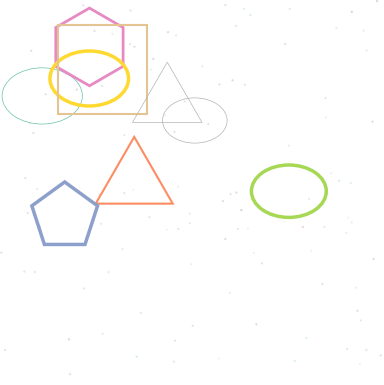[{"shape": "oval", "thickness": 0.5, "radius": 0.52, "center": [0.11, 0.751]}, {"shape": "triangle", "thickness": 1.5, "radius": 0.58, "center": [0.349, 0.529]}, {"shape": "pentagon", "thickness": 2.5, "radius": 0.45, "center": [0.168, 0.438]}, {"shape": "hexagon", "thickness": 2, "radius": 0.5, "center": [0.232, 0.878]}, {"shape": "oval", "thickness": 2.5, "radius": 0.49, "center": [0.75, 0.503]}, {"shape": "oval", "thickness": 2.5, "radius": 0.51, "center": [0.232, 0.796]}, {"shape": "square", "thickness": 1.5, "radius": 0.57, "center": [0.266, 0.819]}, {"shape": "triangle", "thickness": 0.5, "radius": 0.52, "center": [0.434, 0.734]}, {"shape": "oval", "thickness": 0.5, "radius": 0.42, "center": [0.506, 0.687]}]